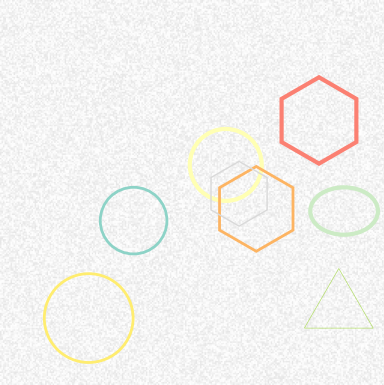[{"shape": "circle", "thickness": 2, "radius": 0.43, "center": [0.347, 0.427]}, {"shape": "circle", "thickness": 3, "radius": 0.47, "center": [0.586, 0.572]}, {"shape": "hexagon", "thickness": 3, "radius": 0.56, "center": [0.829, 0.687]}, {"shape": "hexagon", "thickness": 2, "radius": 0.55, "center": [0.666, 0.457]}, {"shape": "triangle", "thickness": 0.5, "radius": 0.52, "center": [0.88, 0.199]}, {"shape": "hexagon", "thickness": 1, "radius": 0.42, "center": [0.621, 0.497]}, {"shape": "oval", "thickness": 3, "radius": 0.44, "center": [0.894, 0.452]}, {"shape": "circle", "thickness": 2, "radius": 0.58, "center": [0.23, 0.174]}]